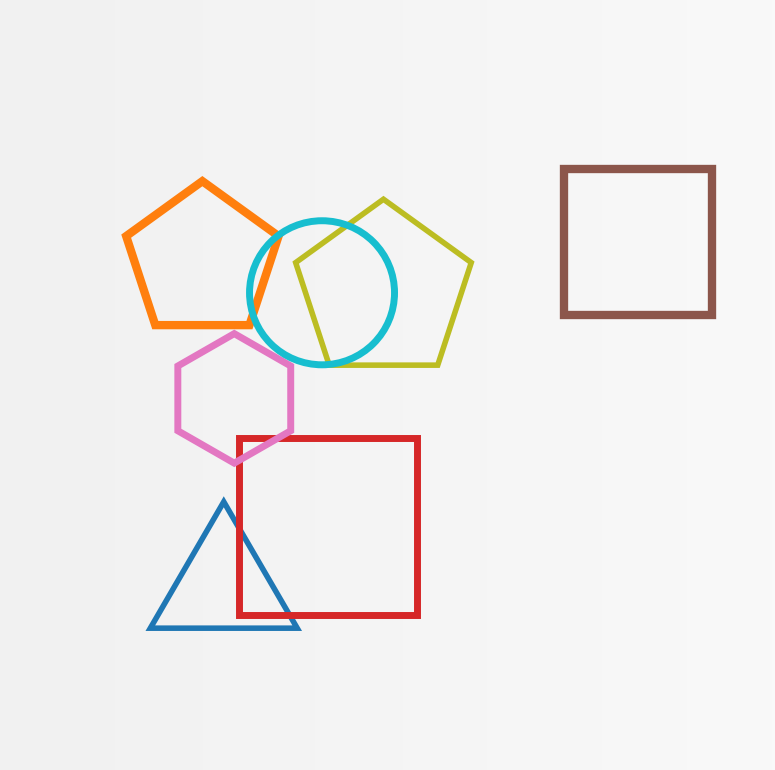[{"shape": "triangle", "thickness": 2, "radius": 0.55, "center": [0.289, 0.239]}, {"shape": "pentagon", "thickness": 3, "radius": 0.52, "center": [0.261, 0.661]}, {"shape": "square", "thickness": 2.5, "radius": 0.58, "center": [0.423, 0.316]}, {"shape": "square", "thickness": 3, "radius": 0.48, "center": [0.823, 0.686]}, {"shape": "hexagon", "thickness": 2.5, "radius": 0.42, "center": [0.302, 0.483]}, {"shape": "pentagon", "thickness": 2, "radius": 0.6, "center": [0.495, 0.622]}, {"shape": "circle", "thickness": 2.5, "radius": 0.47, "center": [0.416, 0.62]}]